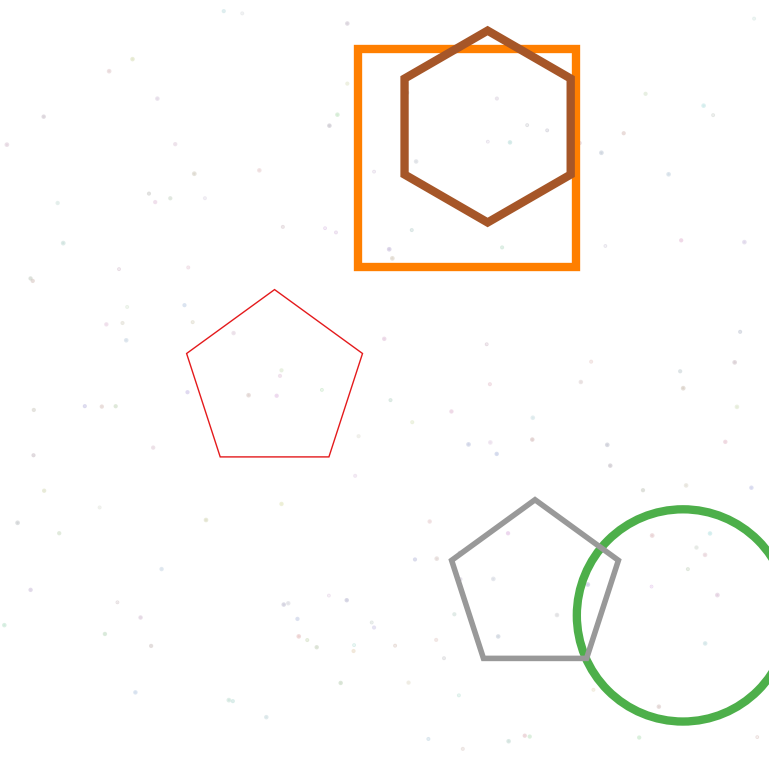[{"shape": "pentagon", "thickness": 0.5, "radius": 0.6, "center": [0.357, 0.504]}, {"shape": "circle", "thickness": 3, "radius": 0.69, "center": [0.887, 0.201]}, {"shape": "square", "thickness": 3, "radius": 0.71, "center": [0.607, 0.795]}, {"shape": "hexagon", "thickness": 3, "radius": 0.62, "center": [0.633, 0.836]}, {"shape": "pentagon", "thickness": 2, "radius": 0.57, "center": [0.695, 0.237]}]